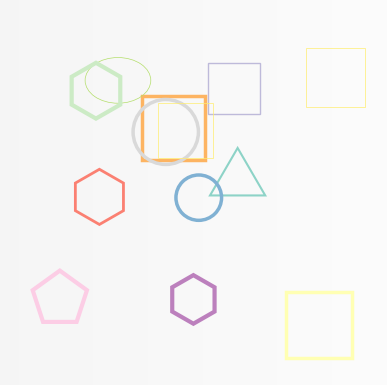[{"shape": "triangle", "thickness": 1.5, "radius": 0.41, "center": [0.613, 0.533]}, {"shape": "square", "thickness": 2.5, "radius": 0.42, "center": [0.824, 0.156]}, {"shape": "square", "thickness": 1, "radius": 0.33, "center": [0.604, 0.769]}, {"shape": "hexagon", "thickness": 2, "radius": 0.36, "center": [0.257, 0.489]}, {"shape": "circle", "thickness": 2.5, "radius": 0.29, "center": [0.513, 0.487]}, {"shape": "square", "thickness": 2.5, "radius": 0.41, "center": [0.448, 0.668]}, {"shape": "oval", "thickness": 0.5, "radius": 0.42, "center": [0.304, 0.791]}, {"shape": "pentagon", "thickness": 3, "radius": 0.37, "center": [0.154, 0.223]}, {"shape": "circle", "thickness": 2.5, "radius": 0.42, "center": [0.428, 0.657]}, {"shape": "hexagon", "thickness": 3, "radius": 0.32, "center": [0.499, 0.222]}, {"shape": "hexagon", "thickness": 3, "radius": 0.36, "center": [0.248, 0.764]}, {"shape": "square", "thickness": 0.5, "radius": 0.38, "center": [0.867, 0.799]}, {"shape": "square", "thickness": 0.5, "radius": 0.36, "center": [0.479, 0.661]}]